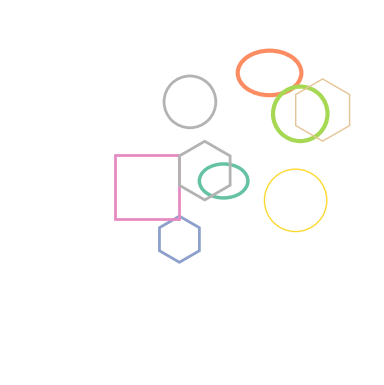[{"shape": "oval", "thickness": 2.5, "radius": 0.32, "center": [0.581, 0.53]}, {"shape": "oval", "thickness": 3, "radius": 0.41, "center": [0.7, 0.811]}, {"shape": "hexagon", "thickness": 2, "radius": 0.3, "center": [0.466, 0.379]}, {"shape": "square", "thickness": 2, "radius": 0.42, "center": [0.382, 0.515]}, {"shape": "circle", "thickness": 3, "radius": 0.35, "center": [0.78, 0.704]}, {"shape": "circle", "thickness": 1, "radius": 0.41, "center": [0.768, 0.48]}, {"shape": "hexagon", "thickness": 1, "radius": 0.4, "center": [0.838, 0.714]}, {"shape": "hexagon", "thickness": 2, "radius": 0.38, "center": [0.532, 0.557]}, {"shape": "circle", "thickness": 2, "radius": 0.34, "center": [0.493, 0.735]}]